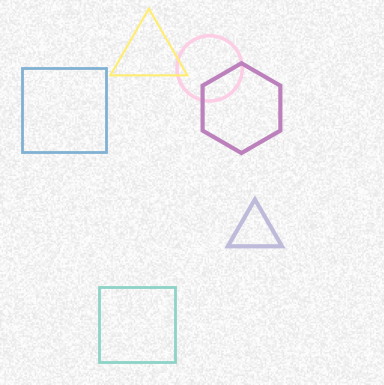[{"shape": "square", "thickness": 2, "radius": 0.49, "center": [0.356, 0.157]}, {"shape": "triangle", "thickness": 3, "radius": 0.41, "center": [0.662, 0.401]}, {"shape": "square", "thickness": 2, "radius": 0.55, "center": [0.167, 0.714]}, {"shape": "circle", "thickness": 2.5, "radius": 0.42, "center": [0.545, 0.822]}, {"shape": "hexagon", "thickness": 3, "radius": 0.58, "center": [0.627, 0.719]}, {"shape": "triangle", "thickness": 1.5, "radius": 0.58, "center": [0.387, 0.862]}]